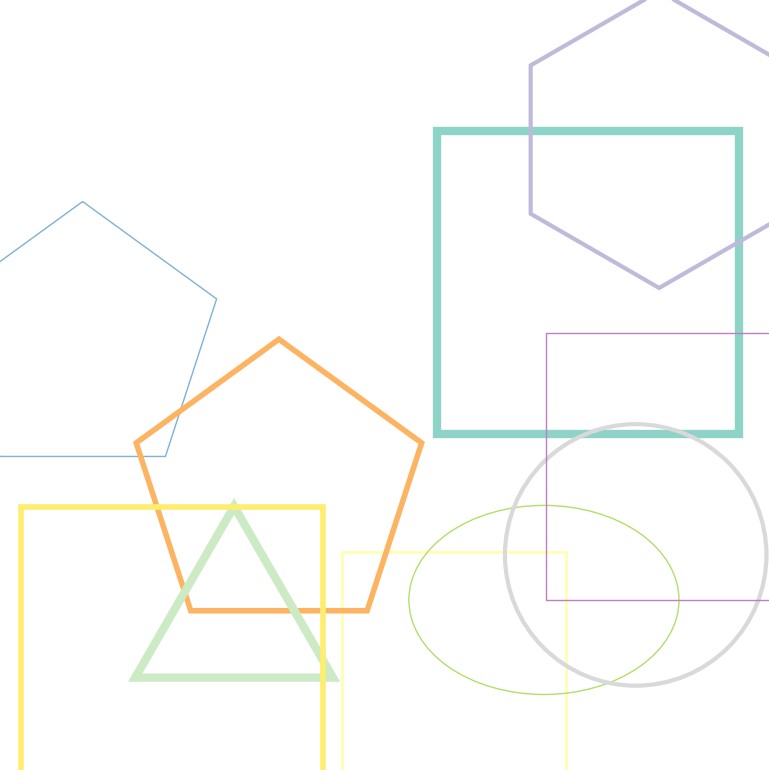[{"shape": "square", "thickness": 3, "radius": 0.98, "center": [0.764, 0.633]}, {"shape": "square", "thickness": 1, "radius": 0.73, "center": [0.59, 0.138]}, {"shape": "hexagon", "thickness": 1.5, "radius": 0.96, "center": [0.856, 0.819]}, {"shape": "pentagon", "thickness": 0.5, "radius": 0.91, "center": [0.107, 0.555]}, {"shape": "pentagon", "thickness": 2, "radius": 0.97, "center": [0.362, 0.365]}, {"shape": "oval", "thickness": 0.5, "radius": 0.88, "center": [0.706, 0.221]}, {"shape": "circle", "thickness": 1.5, "radius": 0.85, "center": [0.826, 0.279]}, {"shape": "square", "thickness": 0.5, "radius": 0.87, "center": [0.882, 0.394]}, {"shape": "triangle", "thickness": 3, "radius": 0.74, "center": [0.304, 0.194]}, {"shape": "square", "thickness": 2, "radius": 0.98, "center": [0.223, 0.146]}]